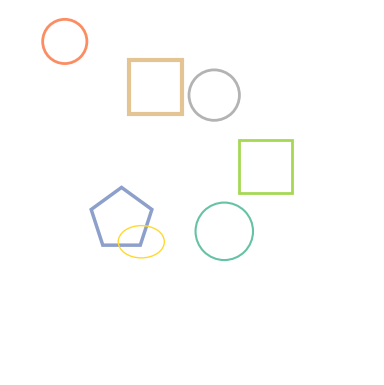[{"shape": "circle", "thickness": 1.5, "radius": 0.37, "center": [0.583, 0.399]}, {"shape": "circle", "thickness": 2, "radius": 0.29, "center": [0.168, 0.892]}, {"shape": "pentagon", "thickness": 2.5, "radius": 0.41, "center": [0.316, 0.43]}, {"shape": "square", "thickness": 2, "radius": 0.34, "center": [0.689, 0.567]}, {"shape": "oval", "thickness": 1, "radius": 0.3, "center": [0.367, 0.372]}, {"shape": "square", "thickness": 3, "radius": 0.35, "center": [0.404, 0.774]}, {"shape": "circle", "thickness": 2, "radius": 0.33, "center": [0.556, 0.753]}]